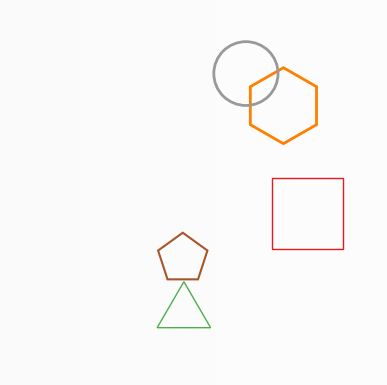[{"shape": "square", "thickness": 1, "radius": 0.46, "center": [0.793, 0.445]}, {"shape": "triangle", "thickness": 1, "radius": 0.4, "center": [0.475, 0.189]}, {"shape": "hexagon", "thickness": 2, "radius": 0.49, "center": [0.731, 0.725]}, {"shape": "pentagon", "thickness": 1.5, "radius": 0.33, "center": [0.472, 0.329]}, {"shape": "circle", "thickness": 2, "radius": 0.41, "center": [0.635, 0.809]}]